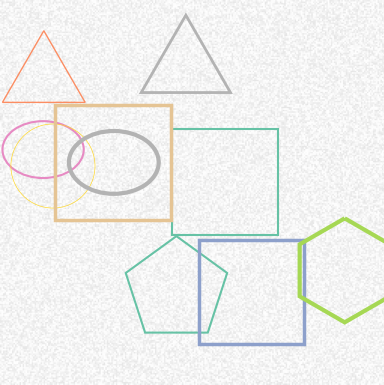[{"shape": "square", "thickness": 1.5, "radius": 0.69, "center": [0.584, 0.526]}, {"shape": "pentagon", "thickness": 1.5, "radius": 0.69, "center": [0.458, 0.248]}, {"shape": "triangle", "thickness": 1, "radius": 0.62, "center": [0.114, 0.796]}, {"shape": "square", "thickness": 2.5, "radius": 0.68, "center": [0.653, 0.241]}, {"shape": "oval", "thickness": 1.5, "radius": 0.53, "center": [0.112, 0.611]}, {"shape": "hexagon", "thickness": 3, "radius": 0.68, "center": [0.895, 0.298]}, {"shape": "circle", "thickness": 0.5, "radius": 0.55, "center": [0.138, 0.569]}, {"shape": "square", "thickness": 2.5, "radius": 0.75, "center": [0.294, 0.578]}, {"shape": "triangle", "thickness": 2, "radius": 0.67, "center": [0.483, 0.827]}, {"shape": "oval", "thickness": 3, "radius": 0.58, "center": [0.296, 0.578]}]